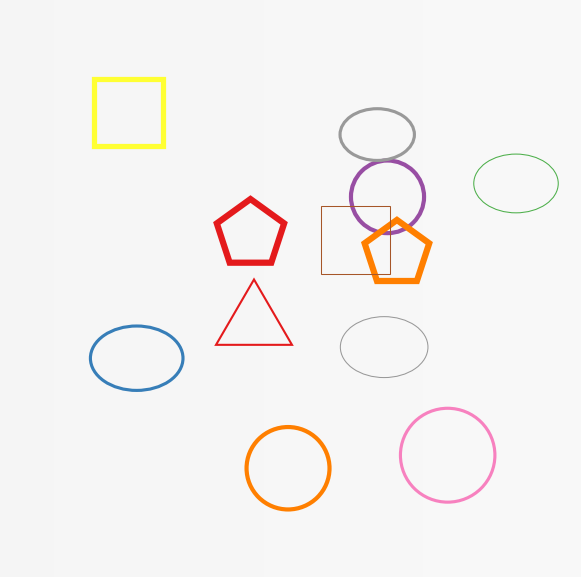[{"shape": "pentagon", "thickness": 3, "radius": 0.3, "center": [0.431, 0.594]}, {"shape": "triangle", "thickness": 1, "radius": 0.38, "center": [0.437, 0.44]}, {"shape": "oval", "thickness": 1.5, "radius": 0.4, "center": [0.235, 0.379]}, {"shape": "oval", "thickness": 0.5, "radius": 0.36, "center": [0.888, 0.681]}, {"shape": "circle", "thickness": 2, "radius": 0.31, "center": [0.667, 0.658]}, {"shape": "pentagon", "thickness": 3, "radius": 0.29, "center": [0.683, 0.56]}, {"shape": "circle", "thickness": 2, "radius": 0.36, "center": [0.496, 0.188]}, {"shape": "square", "thickness": 2.5, "radius": 0.29, "center": [0.221, 0.804]}, {"shape": "square", "thickness": 0.5, "radius": 0.29, "center": [0.611, 0.584]}, {"shape": "circle", "thickness": 1.5, "radius": 0.41, "center": [0.77, 0.211]}, {"shape": "oval", "thickness": 0.5, "radius": 0.38, "center": [0.661, 0.398]}, {"shape": "oval", "thickness": 1.5, "radius": 0.32, "center": [0.649, 0.766]}]